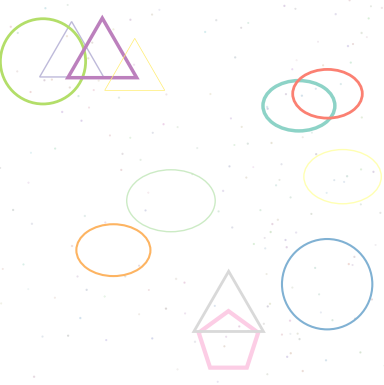[{"shape": "oval", "thickness": 2.5, "radius": 0.47, "center": [0.776, 0.725]}, {"shape": "oval", "thickness": 1, "radius": 0.5, "center": [0.89, 0.541]}, {"shape": "triangle", "thickness": 1, "radius": 0.48, "center": [0.186, 0.848]}, {"shape": "oval", "thickness": 2, "radius": 0.45, "center": [0.851, 0.756]}, {"shape": "circle", "thickness": 1.5, "radius": 0.59, "center": [0.85, 0.262]}, {"shape": "oval", "thickness": 1.5, "radius": 0.48, "center": [0.295, 0.35]}, {"shape": "circle", "thickness": 2, "radius": 0.55, "center": [0.112, 0.841]}, {"shape": "pentagon", "thickness": 3, "radius": 0.41, "center": [0.593, 0.111]}, {"shape": "triangle", "thickness": 2, "radius": 0.52, "center": [0.594, 0.191]}, {"shape": "triangle", "thickness": 2.5, "radius": 0.52, "center": [0.266, 0.85]}, {"shape": "oval", "thickness": 1, "radius": 0.57, "center": [0.444, 0.479]}, {"shape": "triangle", "thickness": 0.5, "radius": 0.45, "center": [0.35, 0.81]}]